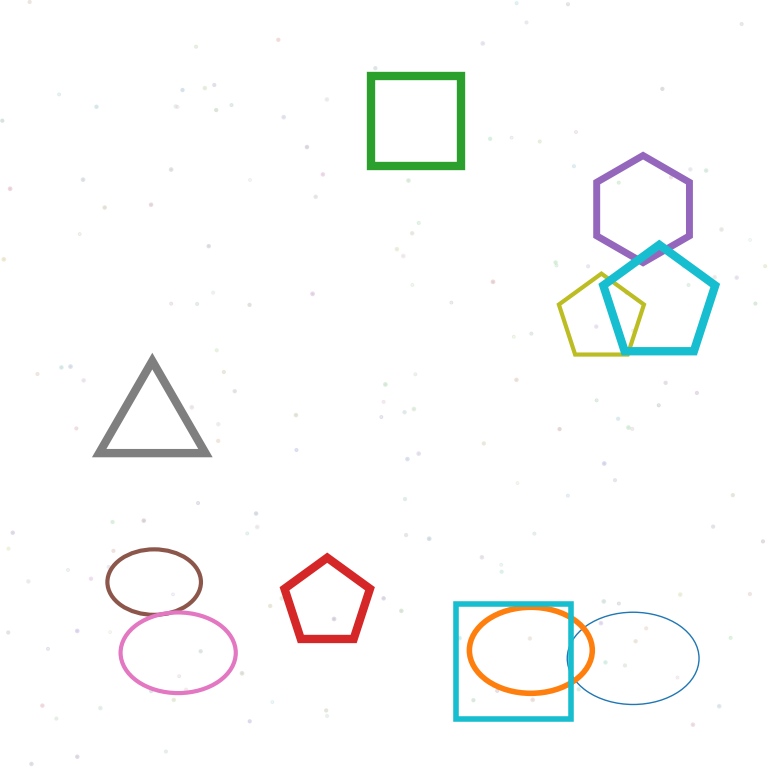[{"shape": "oval", "thickness": 0.5, "radius": 0.43, "center": [0.822, 0.145]}, {"shape": "oval", "thickness": 2, "radius": 0.4, "center": [0.689, 0.155]}, {"shape": "square", "thickness": 3, "radius": 0.29, "center": [0.54, 0.843]}, {"shape": "pentagon", "thickness": 3, "radius": 0.29, "center": [0.425, 0.217]}, {"shape": "hexagon", "thickness": 2.5, "radius": 0.35, "center": [0.835, 0.728]}, {"shape": "oval", "thickness": 1.5, "radius": 0.3, "center": [0.2, 0.244]}, {"shape": "oval", "thickness": 1.5, "radius": 0.37, "center": [0.231, 0.152]}, {"shape": "triangle", "thickness": 3, "radius": 0.4, "center": [0.198, 0.451]}, {"shape": "pentagon", "thickness": 1.5, "radius": 0.29, "center": [0.781, 0.587]}, {"shape": "square", "thickness": 2, "radius": 0.38, "center": [0.667, 0.141]}, {"shape": "pentagon", "thickness": 3, "radius": 0.38, "center": [0.856, 0.606]}]